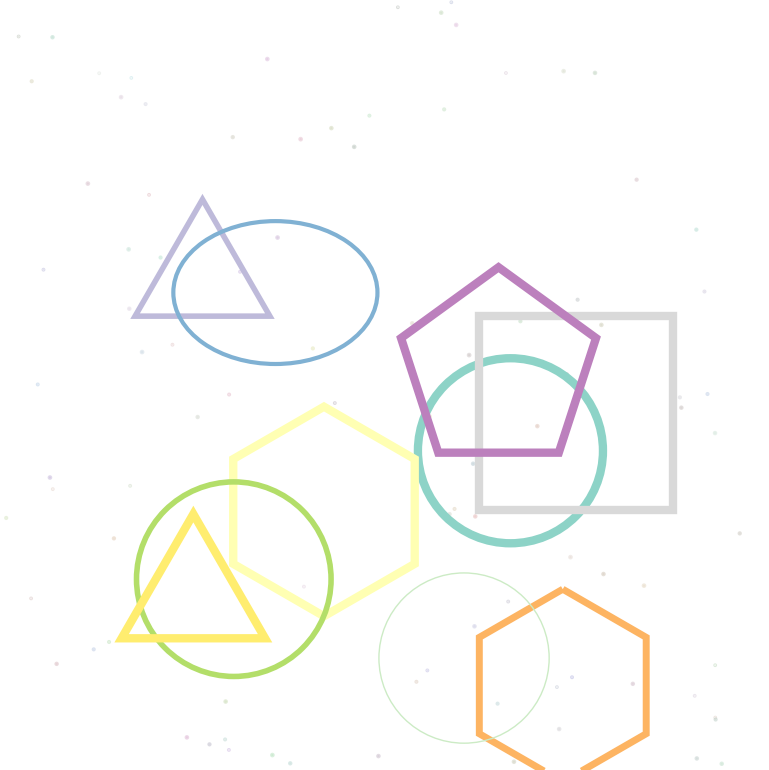[{"shape": "circle", "thickness": 3, "radius": 0.6, "center": [0.663, 0.415]}, {"shape": "hexagon", "thickness": 3, "radius": 0.68, "center": [0.421, 0.336]}, {"shape": "triangle", "thickness": 2, "radius": 0.51, "center": [0.263, 0.64]}, {"shape": "oval", "thickness": 1.5, "radius": 0.66, "center": [0.358, 0.62]}, {"shape": "hexagon", "thickness": 2.5, "radius": 0.63, "center": [0.731, 0.11]}, {"shape": "circle", "thickness": 2, "radius": 0.63, "center": [0.304, 0.248]}, {"shape": "square", "thickness": 3, "radius": 0.63, "center": [0.748, 0.463]}, {"shape": "pentagon", "thickness": 3, "radius": 0.67, "center": [0.647, 0.52]}, {"shape": "circle", "thickness": 0.5, "radius": 0.55, "center": [0.603, 0.145]}, {"shape": "triangle", "thickness": 3, "radius": 0.54, "center": [0.251, 0.225]}]